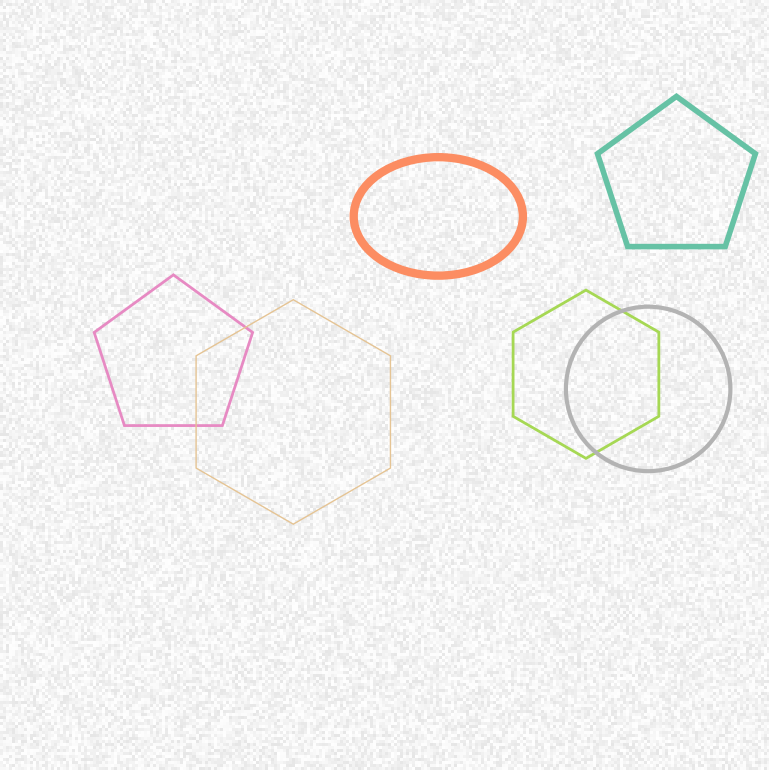[{"shape": "pentagon", "thickness": 2, "radius": 0.54, "center": [0.879, 0.767]}, {"shape": "oval", "thickness": 3, "radius": 0.55, "center": [0.569, 0.719]}, {"shape": "pentagon", "thickness": 1, "radius": 0.54, "center": [0.225, 0.535]}, {"shape": "hexagon", "thickness": 1, "radius": 0.55, "center": [0.761, 0.514]}, {"shape": "hexagon", "thickness": 0.5, "radius": 0.73, "center": [0.381, 0.465]}, {"shape": "circle", "thickness": 1.5, "radius": 0.53, "center": [0.842, 0.495]}]